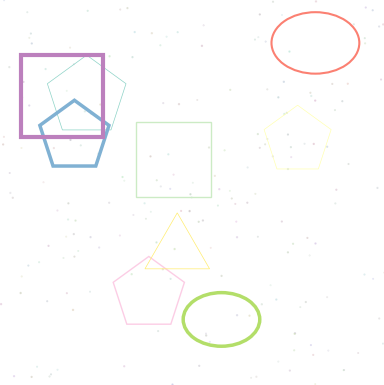[{"shape": "pentagon", "thickness": 0.5, "radius": 0.54, "center": [0.225, 0.749]}, {"shape": "pentagon", "thickness": 0.5, "radius": 0.46, "center": [0.773, 0.635]}, {"shape": "oval", "thickness": 1.5, "radius": 0.57, "center": [0.819, 0.889]}, {"shape": "pentagon", "thickness": 2.5, "radius": 0.47, "center": [0.193, 0.645]}, {"shape": "oval", "thickness": 2.5, "radius": 0.5, "center": [0.575, 0.17]}, {"shape": "pentagon", "thickness": 1, "radius": 0.49, "center": [0.387, 0.237]}, {"shape": "square", "thickness": 3, "radius": 0.53, "center": [0.16, 0.75]}, {"shape": "square", "thickness": 1, "radius": 0.49, "center": [0.451, 0.585]}, {"shape": "triangle", "thickness": 0.5, "radius": 0.48, "center": [0.46, 0.35]}]